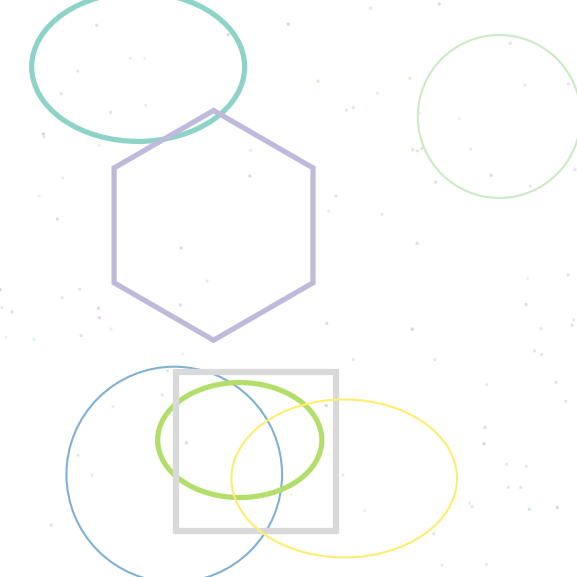[{"shape": "oval", "thickness": 2.5, "radius": 0.92, "center": [0.239, 0.883]}, {"shape": "hexagon", "thickness": 2.5, "radius": 0.99, "center": [0.37, 0.609]}, {"shape": "circle", "thickness": 1, "radius": 0.93, "center": [0.302, 0.177]}, {"shape": "oval", "thickness": 2.5, "radius": 0.71, "center": [0.415, 0.237]}, {"shape": "square", "thickness": 3, "radius": 0.69, "center": [0.443, 0.217]}, {"shape": "circle", "thickness": 1, "radius": 0.71, "center": [0.865, 0.797]}, {"shape": "oval", "thickness": 1, "radius": 0.98, "center": [0.596, 0.171]}]